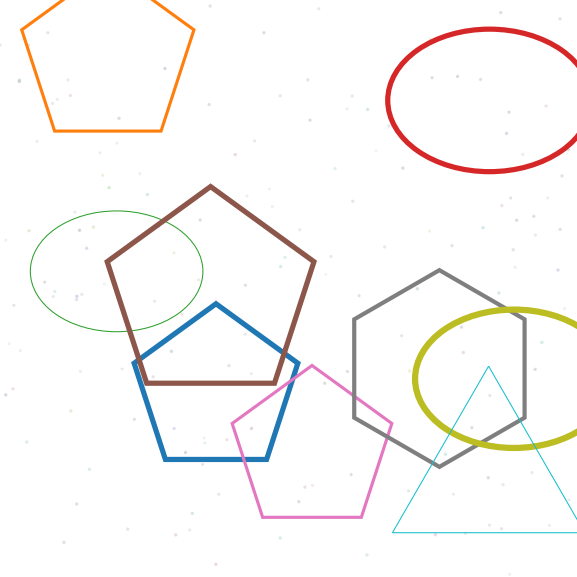[{"shape": "pentagon", "thickness": 2.5, "radius": 0.75, "center": [0.374, 0.324]}, {"shape": "pentagon", "thickness": 1.5, "radius": 0.78, "center": [0.187, 0.899]}, {"shape": "oval", "thickness": 0.5, "radius": 0.75, "center": [0.202, 0.529]}, {"shape": "oval", "thickness": 2.5, "radius": 0.88, "center": [0.848, 0.825]}, {"shape": "pentagon", "thickness": 2.5, "radius": 0.94, "center": [0.365, 0.488]}, {"shape": "pentagon", "thickness": 1.5, "radius": 0.73, "center": [0.54, 0.221]}, {"shape": "hexagon", "thickness": 2, "radius": 0.85, "center": [0.761, 0.361]}, {"shape": "oval", "thickness": 3, "radius": 0.86, "center": [0.89, 0.343]}, {"shape": "triangle", "thickness": 0.5, "radius": 0.96, "center": [0.846, 0.173]}]